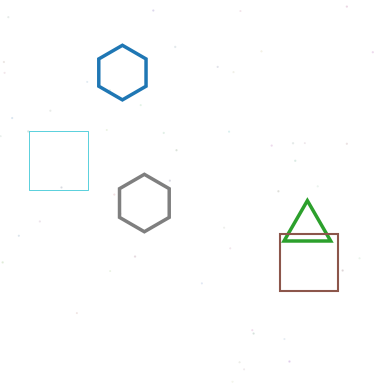[{"shape": "hexagon", "thickness": 2.5, "radius": 0.35, "center": [0.318, 0.811]}, {"shape": "triangle", "thickness": 2.5, "radius": 0.35, "center": [0.798, 0.409]}, {"shape": "square", "thickness": 1.5, "radius": 0.37, "center": [0.803, 0.318]}, {"shape": "hexagon", "thickness": 2.5, "radius": 0.37, "center": [0.375, 0.473]}, {"shape": "square", "thickness": 0.5, "radius": 0.39, "center": [0.152, 0.583]}]